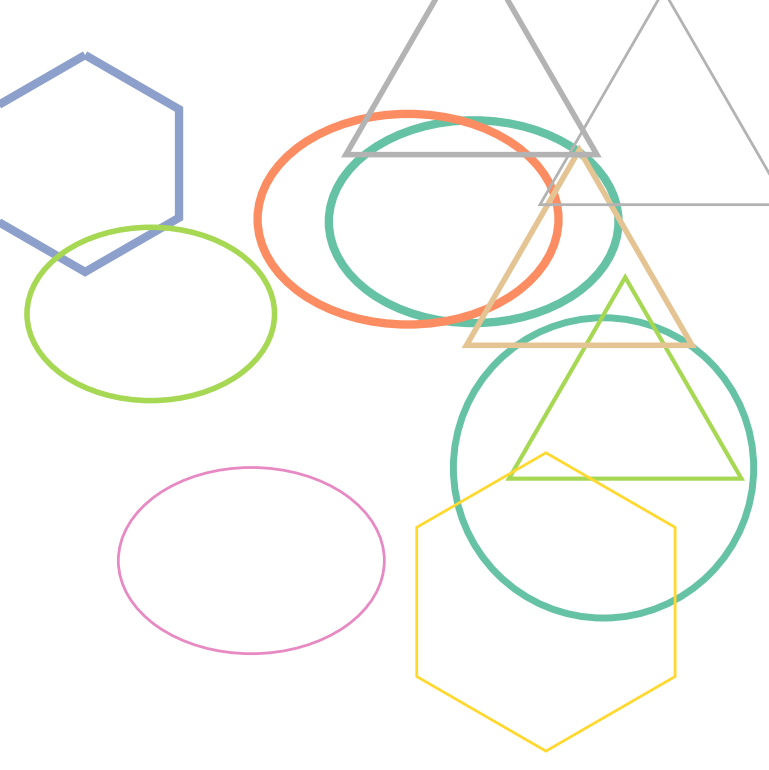[{"shape": "oval", "thickness": 3, "radius": 0.94, "center": [0.615, 0.712]}, {"shape": "circle", "thickness": 2.5, "radius": 0.97, "center": [0.784, 0.392]}, {"shape": "oval", "thickness": 3, "radius": 0.98, "center": [0.53, 0.715]}, {"shape": "hexagon", "thickness": 3, "radius": 0.7, "center": [0.111, 0.788]}, {"shape": "oval", "thickness": 1, "radius": 0.86, "center": [0.326, 0.272]}, {"shape": "triangle", "thickness": 1.5, "radius": 0.87, "center": [0.812, 0.466]}, {"shape": "oval", "thickness": 2, "radius": 0.8, "center": [0.196, 0.592]}, {"shape": "hexagon", "thickness": 1, "radius": 0.97, "center": [0.709, 0.218]}, {"shape": "triangle", "thickness": 2, "radius": 0.85, "center": [0.752, 0.636]}, {"shape": "triangle", "thickness": 1, "radius": 0.93, "center": [0.862, 0.827]}, {"shape": "triangle", "thickness": 2, "radius": 0.94, "center": [0.612, 0.893]}]